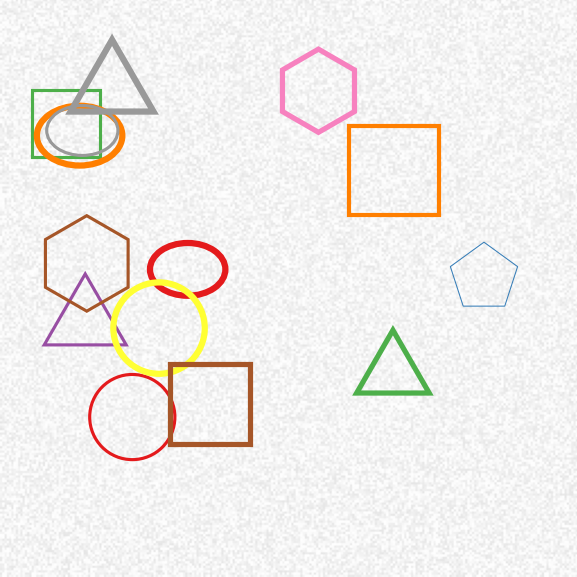[{"shape": "circle", "thickness": 1.5, "radius": 0.37, "center": [0.229, 0.277]}, {"shape": "oval", "thickness": 3, "radius": 0.33, "center": [0.325, 0.533]}, {"shape": "pentagon", "thickness": 0.5, "radius": 0.31, "center": [0.838, 0.519]}, {"shape": "triangle", "thickness": 2.5, "radius": 0.36, "center": [0.68, 0.355]}, {"shape": "square", "thickness": 1.5, "radius": 0.29, "center": [0.114, 0.785]}, {"shape": "triangle", "thickness": 1.5, "radius": 0.41, "center": [0.148, 0.443]}, {"shape": "oval", "thickness": 3, "radius": 0.37, "center": [0.138, 0.764]}, {"shape": "square", "thickness": 2, "radius": 0.39, "center": [0.683, 0.704]}, {"shape": "circle", "thickness": 3, "radius": 0.4, "center": [0.275, 0.431]}, {"shape": "square", "thickness": 2.5, "radius": 0.35, "center": [0.364, 0.299]}, {"shape": "hexagon", "thickness": 1.5, "radius": 0.41, "center": [0.15, 0.543]}, {"shape": "hexagon", "thickness": 2.5, "radius": 0.36, "center": [0.551, 0.842]}, {"shape": "triangle", "thickness": 3, "radius": 0.41, "center": [0.194, 0.847]}, {"shape": "oval", "thickness": 1.5, "radius": 0.31, "center": [0.143, 0.773]}]